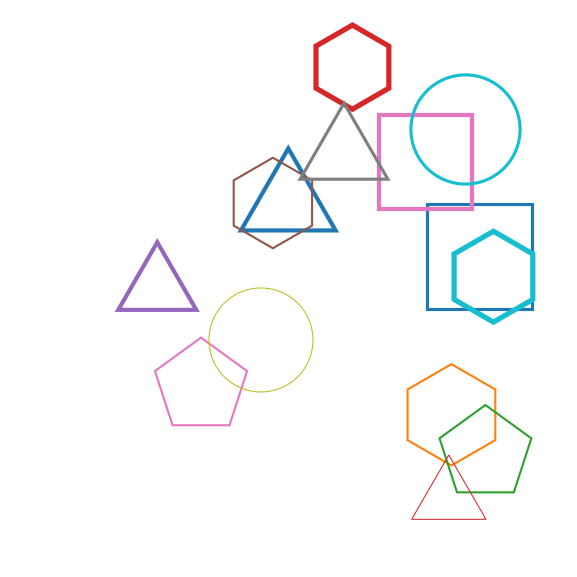[{"shape": "triangle", "thickness": 2, "radius": 0.47, "center": [0.499, 0.647]}, {"shape": "square", "thickness": 1.5, "radius": 0.46, "center": [0.83, 0.555]}, {"shape": "hexagon", "thickness": 1, "radius": 0.44, "center": [0.782, 0.281]}, {"shape": "pentagon", "thickness": 1, "radius": 0.42, "center": [0.841, 0.214]}, {"shape": "triangle", "thickness": 0.5, "radius": 0.37, "center": [0.777, 0.137]}, {"shape": "hexagon", "thickness": 2.5, "radius": 0.36, "center": [0.61, 0.883]}, {"shape": "triangle", "thickness": 2, "radius": 0.39, "center": [0.272, 0.502]}, {"shape": "hexagon", "thickness": 1, "radius": 0.39, "center": [0.473, 0.648]}, {"shape": "square", "thickness": 2, "radius": 0.4, "center": [0.737, 0.719]}, {"shape": "pentagon", "thickness": 1, "radius": 0.42, "center": [0.348, 0.331]}, {"shape": "triangle", "thickness": 1.5, "radius": 0.44, "center": [0.596, 0.733]}, {"shape": "circle", "thickness": 0.5, "radius": 0.45, "center": [0.452, 0.41]}, {"shape": "hexagon", "thickness": 2.5, "radius": 0.39, "center": [0.854, 0.52]}, {"shape": "circle", "thickness": 1.5, "radius": 0.47, "center": [0.806, 0.775]}]